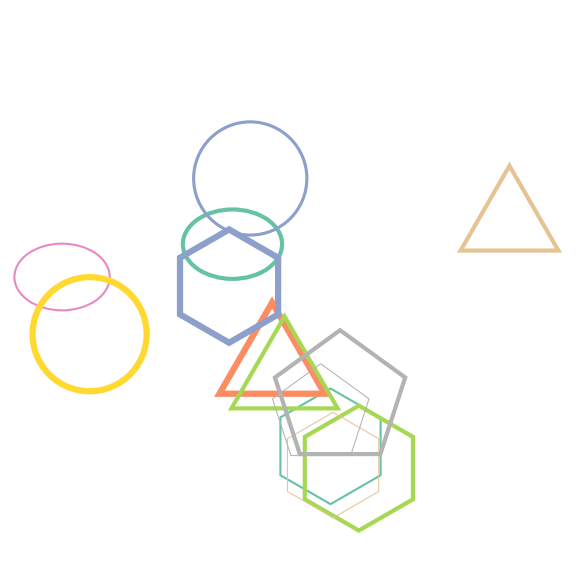[{"shape": "hexagon", "thickness": 1, "radius": 0.5, "center": [0.572, 0.226]}, {"shape": "oval", "thickness": 2, "radius": 0.43, "center": [0.403, 0.576]}, {"shape": "triangle", "thickness": 3, "radius": 0.53, "center": [0.471, 0.37]}, {"shape": "hexagon", "thickness": 3, "radius": 0.49, "center": [0.397, 0.504]}, {"shape": "circle", "thickness": 1.5, "radius": 0.49, "center": [0.433, 0.69]}, {"shape": "oval", "thickness": 1, "radius": 0.41, "center": [0.107, 0.519]}, {"shape": "triangle", "thickness": 2, "radius": 0.53, "center": [0.493, 0.345]}, {"shape": "hexagon", "thickness": 2, "radius": 0.54, "center": [0.621, 0.189]}, {"shape": "circle", "thickness": 3, "radius": 0.49, "center": [0.155, 0.42]}, {"shape": "hexagon", "thickness": 0.5, "radius": 0.46, "center": [0.577, 0.194]}, {"shape": "triangle", "thickness": 2, "radius": 0.49, "center": [0.882, 0.614]}, {"shape": "pentagon", "thickness": 0.5, "radius": 0.44, "center": [0.555, 0.281]}, {"shape": "pentagon", "thickness": 2, "radius": 0.59, "center": [0.589, 0.309]}]